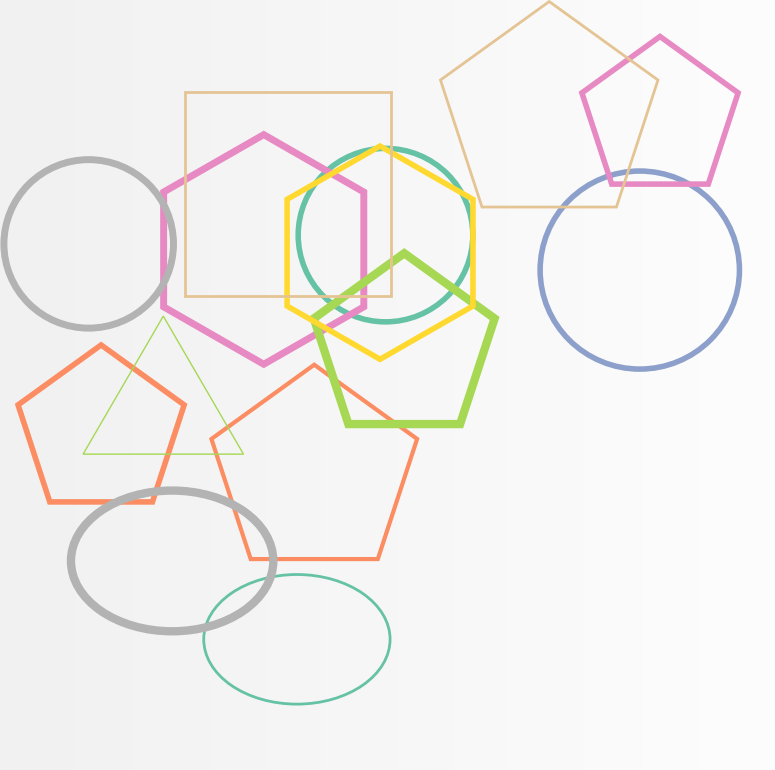[{"shape": "oval", "thickness": 1, "radius": 0.6, "center": [0.383, 0.17]}, {"shape": "circle", "thickness": 2, "radius": 0.56, "center": [0.497, 0.695]}, {"shape": "pentagon", "thickness": 2, "radius": 0.56, "center": [0.13, 0.439]}, {"shape": "pentagon", "thickness": 1.5, "radius": 0.7, "center": [0.406, 0.387]}, {"shape": "circle", "thickness": 2, "radius": 0.64, "center": [0.826, 0.649]}, {"shape": "pentagon", "thickness": 2, "radius": 0.53, "center": [0.852, 0.847]}, {"shape": "hexagon", "thickness": 2.5, "radius": 0.75, "center": [0.34, 0.676]}, {"shape": "triangle", "thickness": 0.5, "radius": 0.6, "center": [0.211, 0.47]}, {"shape": "pentagon", "thickness": 3, "radius": 0.61, "center": [0.522, 0.548]}, {"shape": "hexagon", "thickness": 2, "radius": 0.69, "center": [0.49, 0.672]}, {"shape": "pentagon", "thickness": 1, "radius": 0.74, "center": [0.709, 0.85]}, {"shape": "square", "thickness": 1, "radius": 0.66, "center": [0.372, 0.749]}, {"shape": "circle", "thickness": 2.5, "radius": 0.55, "center": [0.114, 0.683]}, {"shape": "oval", "thickness": 3, "radius": 0.65, "center": [0.222, 0.272]}]